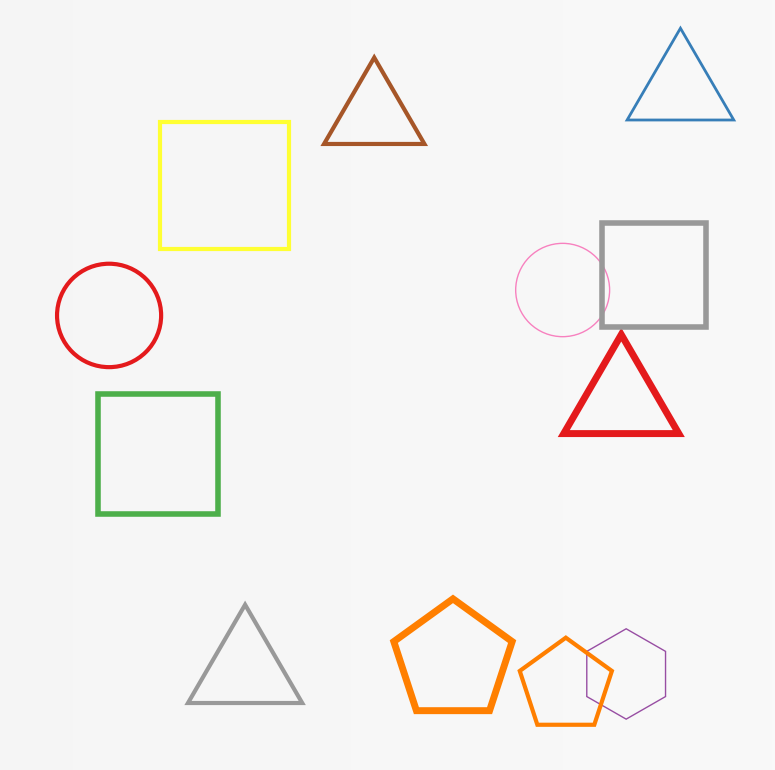[{"shape": "triangle", "thickness": 2.5, "radius": 0.43, "center": [0.802, 0.48]}, {"shape": "circle", "thickness": 1.5, "radius": 0.34, "center": [0.141, 0.59]}, {"shape": "triangle", "thickness": 1, "radius": 0.4, "center": [0.878, 0.884]}, {"shape": "square", "thickness": 2, "radius": 0.39, "center": [0.204, 0.411]}, {"shape": "hexagon", "thickness": 0.5, "radius": 0.29, "center": [0.808, 0.125]}, {"shape": "pentagon", "thickness": 2.5, "radius": 0.4, "center": [0.584, 0.142]}, {"shape": "pentagon", "thickness": 1.5, "radius": 0.31, "center": [0.73, 0.109]}, {"shape": "square", "thickness": 1.5, "radius": 0.41, "center": [0.29, 0.759]}, {"shape": "triangle", "thickness": 1.5, "radius": 0.37, "center": [0.483, 0.85]}, {"shape": "circle", "thickness": 0.5, "radius": 0.3, "center": [0.726, 0.623]}, {"shape": "square", "thickness": 2, "radius": 0.34, "center": [0.844, 0.643]}, {"shape": "triangle", "thickness": 1.5, "radius": 0.43, "center": [0.316, 0.13]}]